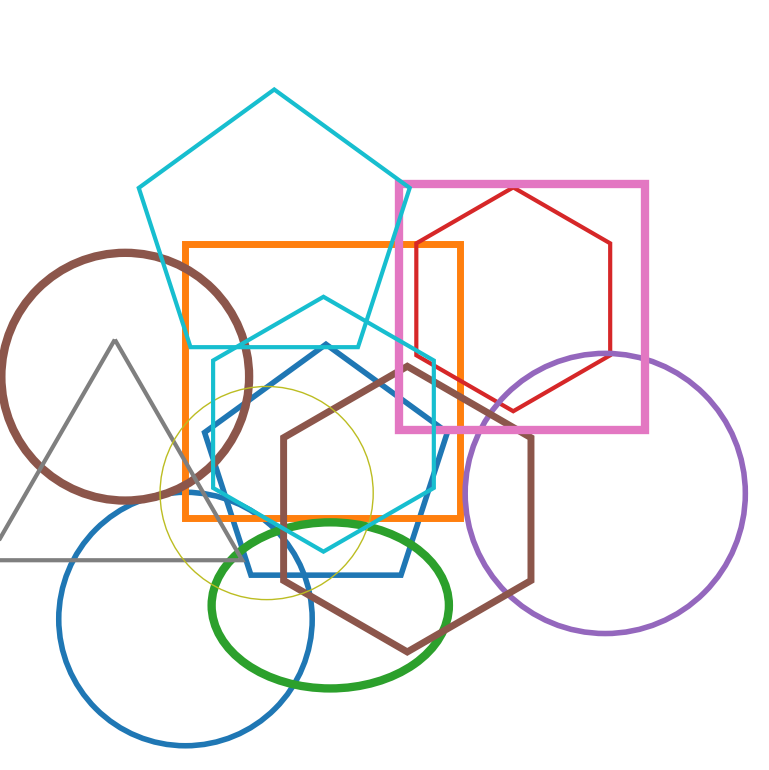[{"shape": "pentagon", "thickness": 2, "radius": 0.83, "center": [0.423, 0.387]}, {"shape": "circle", "thickness": 2, "radius": 0.82, "center": [0.241, 0.196]}, {"shape": "square", "thickness": 2.5, "radius": 0.89, "center": [0.419, 0.505]}, {"shape": "oval", "thickness": 3, "radius": 0.77, "center": [0.429, 0.214]}, {"shape": "hexagon", "thickness": 1.5, "radius": 0.73, "center": [0.667, 0.611]}, {"shape": "circle", "thickness": 2, "radius": 0.91, "center": [0.786, 0.359]}, {"shape": "hexagon", "thickness": 2.5, "radius": 0.93, "center": [0.529, 0.339]}, {"shape": "circle", "thickness": 3, "radius": 0.8, "center": [0.163, 0.511]}, {"shape": "square", "thickness": 3, "radius": 0.8, "center": [0.678, 0.601]}, {"shape": "triangle", "thickness": 1.5, "radius": 0.96, "center": [0.149, 0.368]}, {"shape": "circle", "thickness": 0.5, "radius": 0.69, "center": [0.346, 0.36]}, {"shape": "hexagon", "thickness": 1.5, "radius": 0.83, "center": [0.42, 0.449]}, {"shape": "pentagon", "thickness": 1.5, "radius": 0.92, "center": [0.356, 0.699]}]